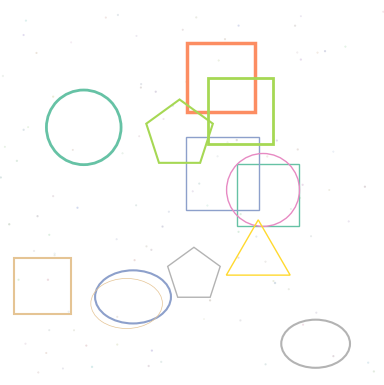[{"shape": "circle", "thickness": 2, "radius": 0.48, "center": [0.218, 0.669]}, {"shape": "square", "thickness": 1, "radius": 0.4, "center": [0.695, 0.494]}, {"shape": "square", "thickness": 2.5, "radius": 0.45, "center": [0.574, 0.799]}, {"shape": "square", "thickness": 1, "radius": 0.47, "center": [0.577, 0.55]}, {"shape": "oval", "thickness": 1.5, "radius": 0.49, "center": [0.346, 0.229]}, {"shape": "circle", "thickness": 1, "radius": 0.47, "center": [0.683, 0.507]}, {"shape": "pentagon", "thickness": 1.5, "radius": 0.45, "center": [0.466, 0.651]}, {"shape": "square", "thickness": 2, "radius": 0.43, "center": [0.625, 0.712]}, {"shape": "triangle", "thickness": 1, "radius": 0.48, "center": [0.671, 0.333]}, {"shape": "square", "thickness": 1.5, "radius": 0.37, "center": [0.11, 0.258]}, {"shape": "oval", "thickness": 0.5, "radius": 0.46, "center": [0.329, 0.212]}, {"shape": "pentagon", "thickness": 1, "radius": 0.36, "center": [0.504, 0.286]}, {"shape": "oval", "thickness": 1.5, "radius": 0.45, "center": [0.82, 0.107]}]